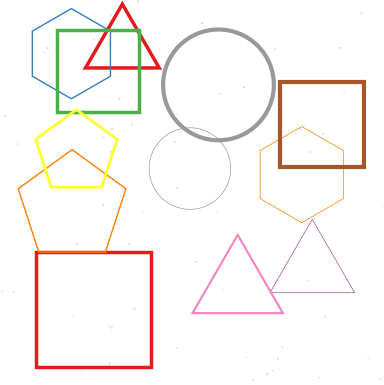[{"shape": "triangle", "thickness": 2.5, "radius": 0.55, "center": [0.318, 0.879]}, {"shape": "square", "thickness": 2.5, "radius": 0.75, "center": [0.242, 0.195]}, {"shape": "hexagon", "thickness": 1, "radius": 0.59, "center": [0.185, 0.861]}, {"shape": "square", "thickness": 2.5, "radius": 0.53, "center": [0.255, 0.815]}, {"shape": "triangle", "thickness": 0.5, "radius": 0.64, "center": [0.811, 0.303]}, {"shape": "hexagon", "thickness": 0.5, "radius": 0.62, "center": [0.784, 0.547]}, {"shape": "pentagon", "thickness": 1, "radius": 0.74, "center": [0.187, 0.464]}, {"shape": "pentagon", "thickness": 2, "radius": 0.56, "center": [0.199, 0.604]}, {"shape": "square", "thickness": 3, "radius": 0.55, "center": [0.837, 0.677]}, {"shape": "triangle", "thickness": 1.5, "radius": 0.68, "center": [0.617, 0.254]}, {"shape": "circle", "thickness": 0.5, "radius": 0.53, "center": [0.493, 0.562]}, {"shape": "circle", "thickness": 3, "radius": 0.72, "center": [0.567, 0.78]}]